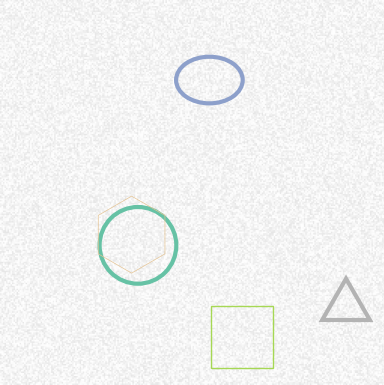[{"shape": "circle", "thickness": 3, "radius": 0.5, "center": [0.358, 0.363]}, {"shape": "oval", "thickness": 3, "radius": 0.43, "center": [0.544, 0.792]}, {"shape": "square", "thickness": 1, "radius": 0.4, "center": [0.629, 0.124]}, {"shape": "hexagon", "thickness": 0.5, "radius": 0.5, "center": [0.342, 0.391]}, {"shape": "triangle", "thickness": 3, "radius": 0.36, "center": [0.899, 0.205]}]